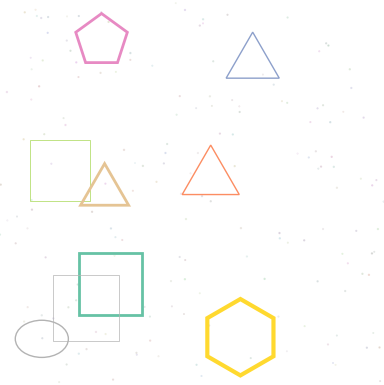[{"shape": "square", "thickness": 2, "radius": 0.41, "center": [0.287, 0.263]}, {"shape": "triangle", "thickness": 1, "radius": 0.43, "center": [0.547, 0.537]}, {"shape": "triangle", "thickness": 1, "radius": 0.4, "center": [0.656, 0.837]}, {"shape": "pentagon", "thickness": 2, "radius": 0.35, "center": [0.264, 0.894]}, {"shape": "square", "thickness": 0.5, "radius": 0.39, "center": [0.157, 0.557]}, {"shape": "hexagon", "thickness": 3, "radius": 0.5, "center": [0.624, 0.124]}, {"shape": "triangle", "thickness": 2, "radius": 0.36, "center": [0.272, 0.503]}, {"shape": "square", "thickness": 0.5, "radius": 0.43, "center": [0.223, 0.199]}, {"shape": "oval", "thickness": 1, "radius": 0.34, "center": [0.109, 0.12]}]